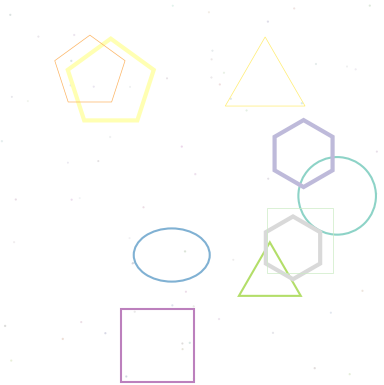[{"shape": "circle", "thickness": 1.5, "radius": 0.5, "center": [0.876, 0.491]}, {"shape": "pentagon", "thickness": 3, "radius": 0.59, "center": [0.288, 0.782]}, {"shape": "hexagon", "thickness": 3, "radius": 0.43, "center": [0.789, 0.601]}, {"shape": "oval", "thickness": 1.5, "radius": 0.49, "center": [0.446, 0.338]}, {"shape": "pentagon", "thickness": 0.5, "radius": 0.48, "center": [0.234, 0.813]}, {"shape": "triangle", "thickness": 1.5, "radius": 0.46, "center": [0.701, 0.278]}, {"shape": "hexagon", "thickness": 3, "radius": 0.41, "center": [0.761, 0.356]}, {"shape": "square", "thickness": 1.5, "radius": 0.47, "center": [0.41, 0.103]}, {"shape": "square", "thickness": 0.5, "radius": 0.42, "center": [0.779, 0.375]}, {"shape": "triangle", "thickness": 0.5, "radius": 0.6, "center": [0.689, 0.784]}]